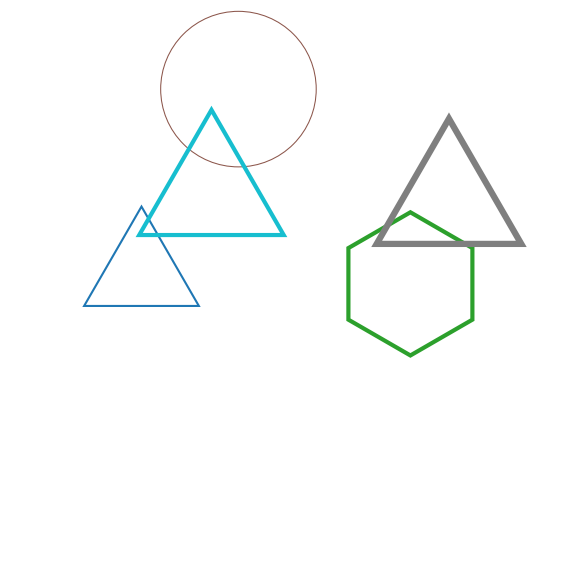[{"shape": "triangle", "thickness": 1, "radius": 0.57, "center": [0.245, 0.527]}, {"shape": "hexagon", "thickness": 2, "radius": 0.62, "center": [0.711, 0.508]}, {"shape": "circle", "thickness": 0.5, "radius": 0.67, "center": [0.413, 0.845]}, {"shape": "triangle", "thickness": 3, "radius": 0.72, "center": [0.777, 0.649]}, {"shape": "triangle", "thickness": 2, "radius": 0.72, "center": [0.366, 0.664]}]